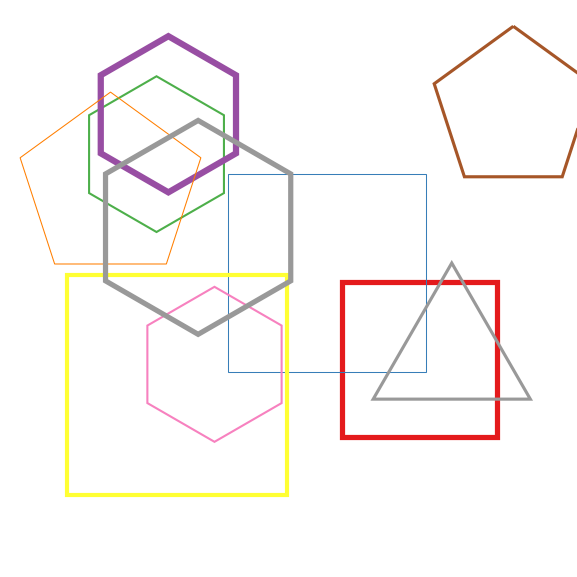[{"shape": "square", "thickness": 2.5, "radius": 0.67, "center": [0.727, 0.376]}, {"shape": "square", "thickness": 0.5, "radius": 0.86, "center": [0.566, 0.527]}, {"shape": "hexagon", "thickness": 1, "radius": 0.67, "center": [0.271, 0.732]}, {"shape": "hexagon", "thickness": 3, "radius": 0.68, "center": [0.292, 0.801]}, {"shape": "pentagon", "thickness": 0.5, "radius": 0.82, "center": [0.191, 0.675]}, {"shape": "square", "thickness": 2, "radius": 0.95, "center": [0.307, 0.332]}, {"shape": "pentagon", "thickness": 1.5, "radius": 0.72, "center": [0.889, 0.81]}, {"shape": "hexagon", "thickness": 1, "radius": 0.67, "center": [0.371, 0.368]}, {"shape": "hexagon", "thickness": 2.5, "radius": 0.93, "center": [0.343, 0.605]}, {"shape": "triangle", "thickness": 1.5, "radius": 0.79, "center": [0.782, 0.387]}]